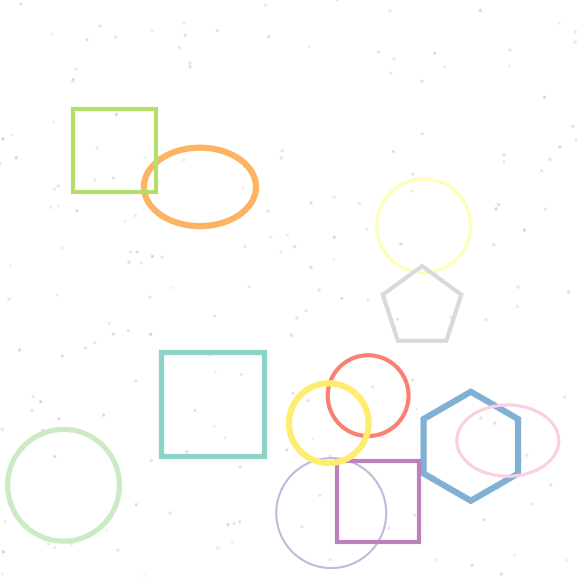[{"shape": "square", "thickness": 2.5, "radius": 0.45, "center": [0.368, 0.3]}, {"shape": "circle", "thickness": 1.5, "radius": 0.41, "center": [0.734, 0.608]}, {"shape": "circle", "thickness": 1, "radius": 0.48, "center": [0.574, 0.111]}, {"shape": "circle", "thickness": 2, "radius": 0.35, "center": [0.637, 0.314]}, {"shape": "hexagon", "thickness": 3, "radius": 0.47, "center": [0.815, 0.226]}, {"shape": "oval", "thickness": 3, "radius": 0.49, "center": [0.346, 0.675]}, {"shape": "square", "thickness": 2, "radius": 0.36, "center": [0.198, 0.738]}, {"shape": "oval", "thickness": 1.5, "radius": 0.44, "center": [0.879, 0.236]}, {"shape": "pentagon", "thickness": 2, "radius": 0.36, "center": [0.731, 0.467]}, {"shape": "square", "thickness": 2, "radius": 0.35, "center": [0.654, 0.131]}, {"shape": "circle", "thickness": 2.5, "radius": 0.48, "center": [0.11, 0.159]}, {"shape": "circle", "thickness": 3, "radius": 0.34, "center": [0.569, 0.266]}]